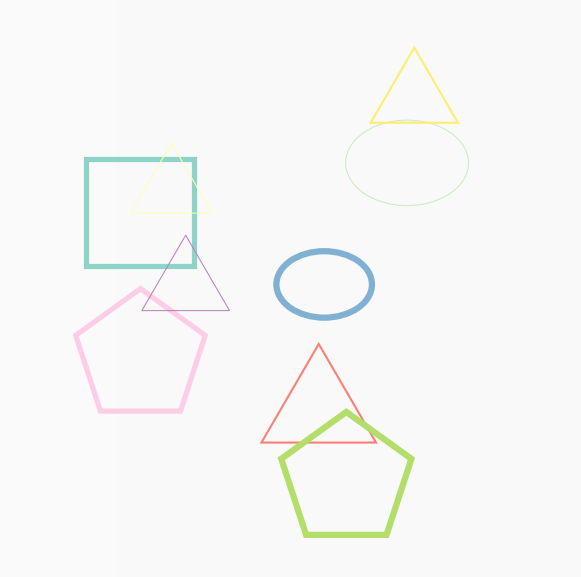[{"shape": "square", "thickness": 2.5, "radius": 0.46, "center": [0.241, 0.631]}, {"shape": "triangle", "thickness": 0.5, "radius": 0.4, "center": [0.295, 0.671]}, {"shape": "triangle", "thickness": 1, "radius": 0.57, "center": [0.548, 0.29]}, {"shape": "oval", "thickness": 3, "radius": 0.41, "center": [0.558, 0.507]}, {"shape": "pentagon", "thickness": 3, "radius": 0.59, "center": [0.596, 0.168]}, {"shape": "pentagon", "thickness": 2.5, "radius": 0.59, "center": [0.242, 0.382]}, {"shape": "triangle", "thickness": 0.5, "radius": 0.44, "center": [0.319, 0.505]}, {"shape": "oval", "thickness": 0.5, "radius": 0.53, "center": [0.7, 0.717]}, {"shape": "triangle", "thickness": 1, "radius": 0.43, "center": [0.713, 0.83]}]